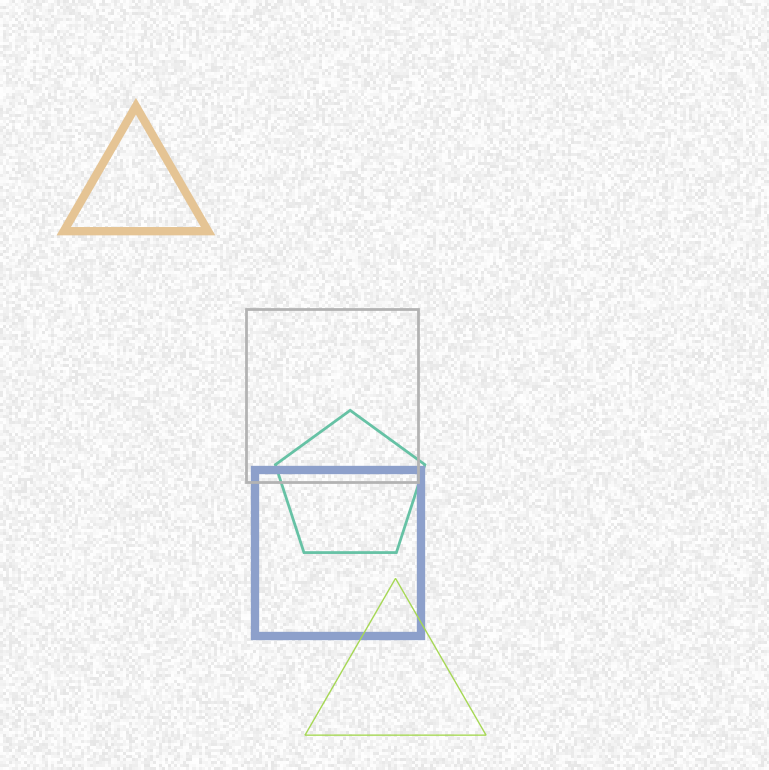[{"shape": "pentagon", "thickness": 1, "radius": 0.51, "center": [0.455, 0.365]}, {"shape": "square", "thickness": 3, "radius": 0.54, "center": [0.439, 0.282]}, {"shape": "triangle", "thickness": 0.5, "radius": 0.68, "center": [0.514, 0.113]}, {"shape": "triangle", "thickness": 3, "radius": 0.54, "center": [0.177, 0.754]}, {"shape": "square", "thickness": 1, "radius": 0.56, "center": [0.431, 0.486]}]